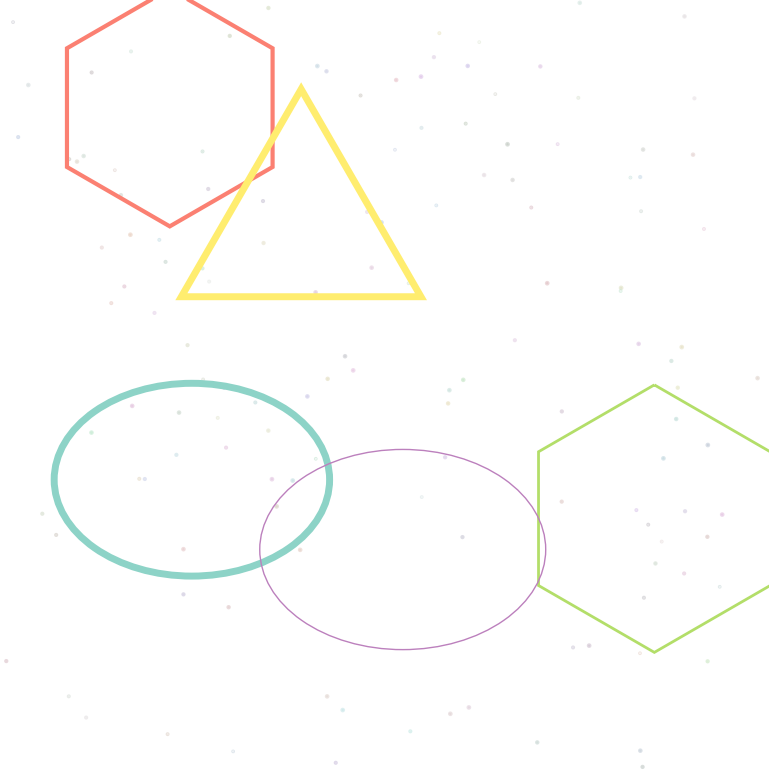[{"shape": "oval", "thickness": 2.5, "radius": 0.89, "center": [0.249, 0.377]}, {"shape": "hexagon", "thickness": 1.5, "radius": 0.77, "center": [0.22, 0.86]}, {"shape": "hexagon", "thickness": 1, "radius": 0.87, "center": [0.85, 0.326]}, {"shape": "oval", "thickness": 0.5, "radius": 0.93, "center": [0.523, 0.286]}, {"shape": "triangle", "thickness": 2.5, "radius": 0.9, "center": [0.391, 0.704]}]